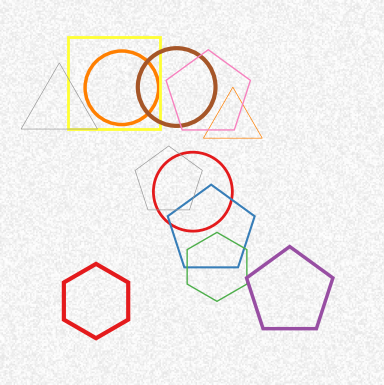[{"shape": "hexagon", "thickness": 3, "radius": 0.48, "center": [0.249, 0.218]}, {"shape": "circle", "thickness": 2, "radius": 0.51, "center": [0.501, 0.502]}, {"shape": "pentagon", "thickness": 1.5, "radius": 0.59, "center": [0.549, 0.402]}, {"shape": "hexagon", "thickness": 1, "radius": 0.45, "center": [0.564, 0.307]}, {"shape": "pentagon", "thickness": 2.5, "radius": 0.59, "center": [0.753, 0.242]}, {"shape": "circle", "thickness": 2.5, "radius": 0.48, "center": [0.317, 0.772]}, {"shape": "triangle", "thickness": 0.5, "radius": 0.44, "center": [0.605, 0.685]}, {"shape": "square", "thickness": 2, "radius": 0.6, "center": [0.297, 0.785]}, {"shape": "circle", "thickness": 3, "radius": 0.5, "center": [0.459, 0.774]}, {"shape": "pentagon", "thickness": 1, "radius": 0.58, "center": [0.541, 0.756]}, {"shape": "pentagon", "thickness": 0.5, "radius": 0.46, "center": [0.438, 0.529]}, {"shape": "triangle", "thickness": 0.5, "radius": 0.57, "center": [0.154, 0.722]}]